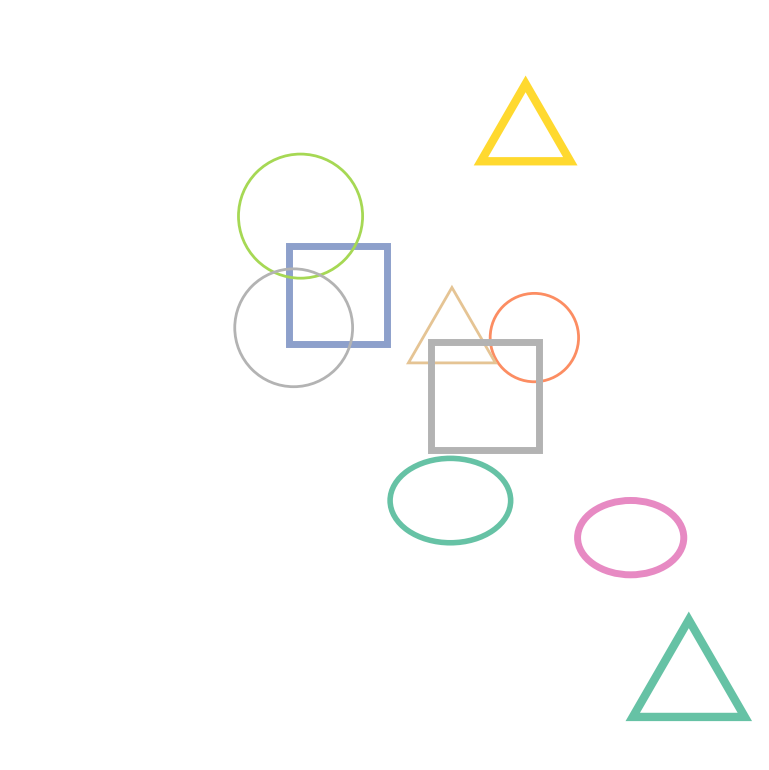[{"shape": "triangle", "thickness": 3, "radius": 0.42, "center": [0.895, 0.111]}, {"shape": "oval", "thickness": 2, "radius": 0.39, "center": [0.585, 0.35]}, {"shape": "circle", "thickness": 1, "radius": 0.29, "center": [0.694, 0.562]}, {"shape": "square", "thickness": 2.5, "radius": 0.32, "center": [0.438, 0.617]}, {"shape": "oval", "thickness": 2.5, "radius": 0.34, "center": [0.819, 0.302]}, {"shape": "circle", "thickness": 1, "radius": 0.4, "center": [0.39, 0.719]}, {"shape": "triangle", "thickness": 3, "radius": 0.34, "center": [0.683, 0.824]}, {"shape": "triangle", "thickness": 1, "radius": 0.33, "center": [0.587, 0.561]}, {"shape": "circle", "thickness": 1, "radius": 0.38, "center": [0.381, 0.574]}, {"shape": "square", "thickness": 2.5, "radius": 0.35, "center": [0.63, 0.486]}]